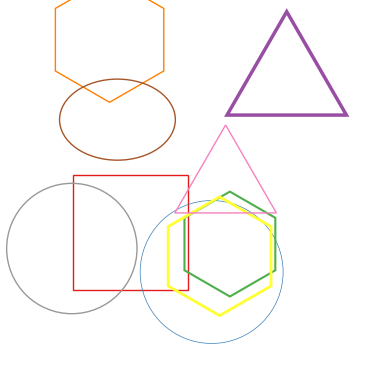[{"shape": "square", "thickness": 1, "radius": 0.75, "center": [0.339, 0.396]}, {"shape": "circle", "thickness": 0.5, "radius": 0.93, "center": [0.55, 0.293]}, {"shape": "hexagon", "thickness": 1.5, "radius": 0.68, "center": [0.597, 0.366]}, {"shape": "triangle", "thickness": 2.5, "radius": 0.9, "center": [0.745, 0.791]}, {"shape": "hexagon", "thickness": 1, "radius": 0.81, "center": [0.285, 0.897]}, {"shape": "hexagon", "thickness": 2, "radius": 0.77, "center": [0.57, 0.334]}, {"shape": "oval", "thickness": 1, "radius": 0.75, "center": [0.305, 0.689]}, {"shape": "triangle", "thickness": 1, "radius": 0.76, "center": [0.586, 0.523]}, {"shape": "circle", "thickness": 1, "radius": 0.85, "center": [0.187, 0.354]}]